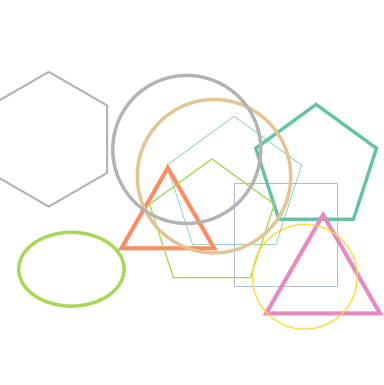[{"shape": "pentagon", "thickness": 2.5, "radius": 0.82, "center": [0.821, 0.564]}, {"shape": "pentagon", "thickness": 0.5, "radius": 0.92, "center": [0.608, 0.514]}, {"shape": "triangle", "thickness": 3, "radius": 0.7, "center": [0.436, 0.425]}, {"shape": "square", "thickness": 0.5, "radius": 0.67, "center": [0.742, 0.391]}, {"shape": "triangle", "thickness": 3, "radius": 0.85, "center": [0.839, 0.271]}, {"shape": "oval", "thickness": 2.5, "radius": 0.68, "center": [0.185, 0.301]}, {"shape": "pentagon", "thickness": 1, "radius": 0.85, "center": [0.55, 0.417]}, {"shape": "circle", "thickness": 1, "radius": 0.68, "center": [0.792, 0.281]}, {"shape": "circle", "thickness": 2.5, "radius": 1.0, "center": [0.556, 0.542]}, {"shape": "hexagon", "thickness": 1.5, "radius": 0.87, "center": [0.127, 0.638]}, {"shape": "circle", "thickness": 2.5, "radius": 0.96, "center": [0.485, 0.612]}]